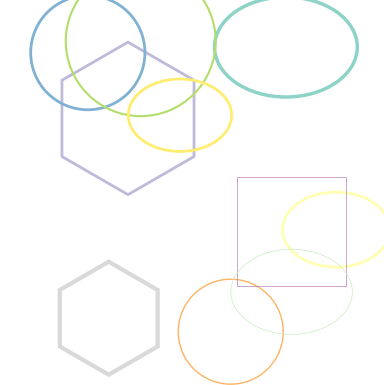[{"shape": "oval", "thickness": 2.5, "radius": 0.93, "center": [0.743, 0.878]}, {"shape": "oval", "thickness": 2, "radius": 0.7, "center": [0.873, 0.404]}, {"shape": "hexagon", "thickness": 2, "radius": 0.99, "center": [0.332, 0.692]}, {"shape": "circle", "thickness": 2, "radius": 0.74, "center": [0.228, 0.863]}, {"shape": "circle", "thickness": 1, "radius": 0.68, "center": [0.599, 0.138]}, {"shape": "circle", "thickness": 1.5, "radius": 0.97, "center": [0.366, 0.893]}, {"shape": "hexagon", "thickness": 3, "radius": 0.73, "center": [0.282, 0.173]}, {"shape": "square", "thickness": 0.5, "radius": 0.71, "center": [0.758, 0.399]}, {"shape": "oval", "thickness": 0.5, "radius": 0.79, "center": [0.757, 0.242]}, {"shape": "oval", "thickness": 2, "radius": 0.67, "center": [0.467, 0.701]}]